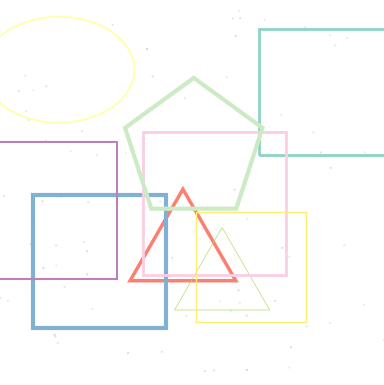[{"shape": "square", "thickness": 2, "radius": 0.82, "center": [0.837, 0.761]}, {"shape": "oval", "thickness": 1.5, "radius": 0.98, "center": [0.153, 0.819]}, {"shape": "triangle", "thickness": 2.5, "radius": 0.79, "center": [0.475, 0.35]}, {"shape": "square", "thickness": 3, "radius": 0.86, "center": [0.258, 0.321]}, {"shape": "triangle", "thickness": 0.5, "radius": 0.71, "center": [0.577, 0.266]}, {"shape": "square", "thickness": 2, "radius": 0.93, "center": [0.557, 0.472]}, {"shape": "square", "thickness": 1.5, "radius": 0.89, "center": [0.127, 0.453]}, {"shape": "pentagon", "thickness": 3, "radius": 0.94, "center": [0.503, 0.61]}, {"shape": "square", "thickness": 1, "radius": 0.72, "center": [0.652, 0.307]}]